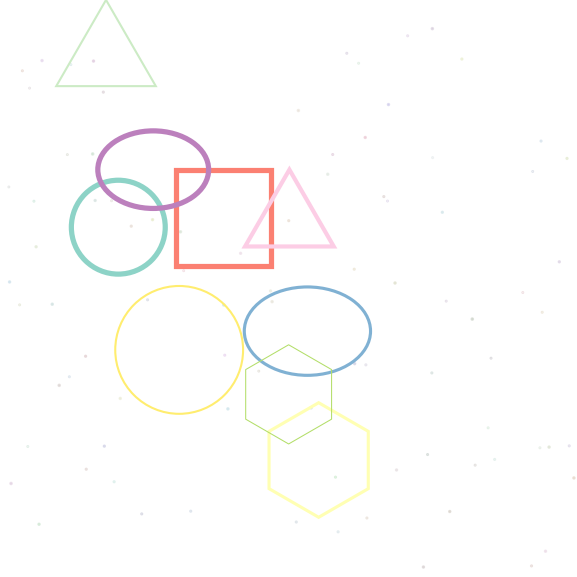[{"shape": "circle", "thickness": 2.5, "radius": 0.41, "center": [0.205, 0.606]}, {"shape": "hexagon", "thickness": 1.5, "radius": 0.5, "center": [0.552, 0.203]}, {"shape": "square", "thickness": 2.5, "radius": 0.41, "center": [0.387, 0.622]}, {"shape": "oval", "thickness": 1.5, "radius": 0.55, "center": [0.532, 0.426]}, {"shape": "hexagon", "thickness": 0.5, "radius": 0.43, "center": [0.5, 0.316]}, {"shape": "triangle", "thickness": 2, "radius": 0.44, "center": [0.501, 0.617]}, {"shape": "oval", "thickness": 2.5, "radius": 0.48, "center": [0.265, 0.705]}, {"shape": "triangle", "thickness": 1, "radius": 0.5, "center": [0.184, 0.9]}, {"shape": "circle", "thickness": 1, "radius": 0.55, "center": [0.31, 0.393]}]